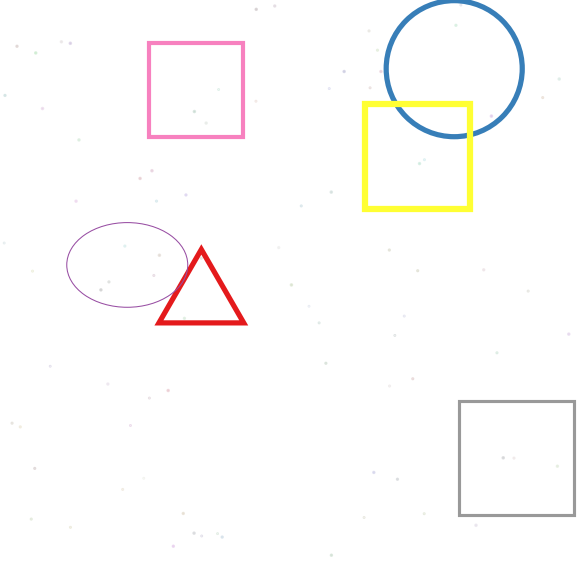[{"shape": "triangle", "thickness": 2.5, "radius": 0.42, "center": [0.349, 0.482]}, {"shape": "circle", "thickness": 2.5, "radius": 0.59, "center": [0.787, 0.88]}, {"shape": "oval", "thickness": 0.5, "radius": 0.52, "center": [0.22, 0.54]}, {"shape": "square", "thickness": 3, "radius": 0.45, "center": [0.723, 0.728]}, {"shape": "square", "thickness": 2, "radius": 0.41, "center": [0.34, 0.844]}, {"shape": "square", "thickness": 1.5, "radius": 0.5, "center": [0.894, 0.206]}]